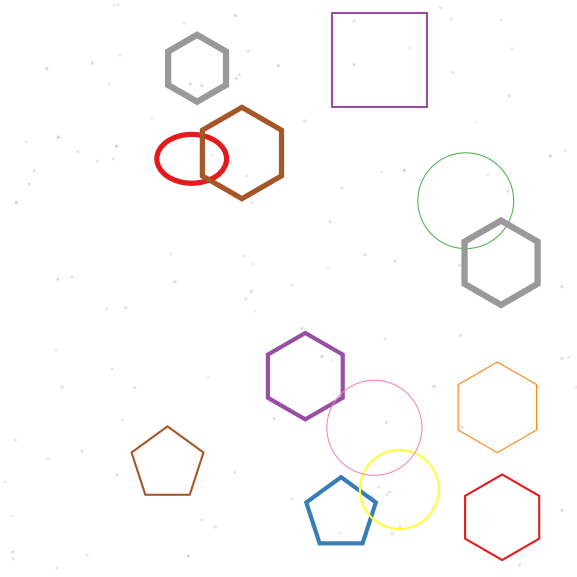[{"shape": "hexagon", "thickness": 1, "radius": 0.37, "center": [0.87, 0.103]}, {"shape": "oval", "thickness": 2.5, "radius": 0.3, "center": [0.332, 0.724]}, {"shape": "pentagon", "thickness": 2, "radius": 0.32, "center": [0.591, 0.11]}, {"shape": "circle", "thickness": 0.5, "radius": 0.41, "center": [0.807, 0.652]}, {"shape": "square", "thickness": 1, "radius": 0.41, "center": [0.657, 0.895]}, {"shape": "hexagon", "thickness": 2, "radius": 0.37, "center": [0.529, 0.348]}, {"shape": "hexagon", "thickness": 0.5, "radius": 0.39, "center": [0.861, 0.294]}, {"shape": "circle", "thickness": 1, "radius": 0.34, "center": [0.692, 0.152]}, {"shape": "pentagon", "thickness": 1, "radius": 0.33, "center": [0.29, 0.195]}, {"shape": "hexagon", "thickness": 2.5, "radius": 0.4, "center": [0.419, 0.734]}, {"shape": "circle", "thickness": 0.5, "radius": 0.41, "center": [0.648, 0.258]}, {"shape": "hexagon", "thickness": 3, "radius": 0.37, "center": [0.868, 0.544]}, {"shape": "hexagon", "thickness": 3, "radius": 0.29, "center": [0.341, 0.881]}]